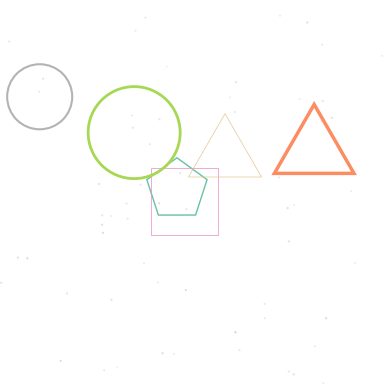[{"shape": "pentagon", "thickness": 1, "radius": 0.41, "center": [0.46, 0.508]}, {"shape": "triangle", "thickness": 2.5, "radius": 0.6, "center": [0.816, 0.609]}, {"shape": "square", "thickness": 0.5, "radius": 0.44, "center": [0.479, 0.476]}, {"shape": "circle", "thickness": 2, "radius": 0.6, "center": [0.348, 0.656]}, {"shape": "triangle", "thickness": 0.5, "radius": 0.55, "center": [0.584, 0.595]}, {"shape": "circle", "thickness": 1.5, "radius": 0.42, "center": [0.103, 0.749]}]